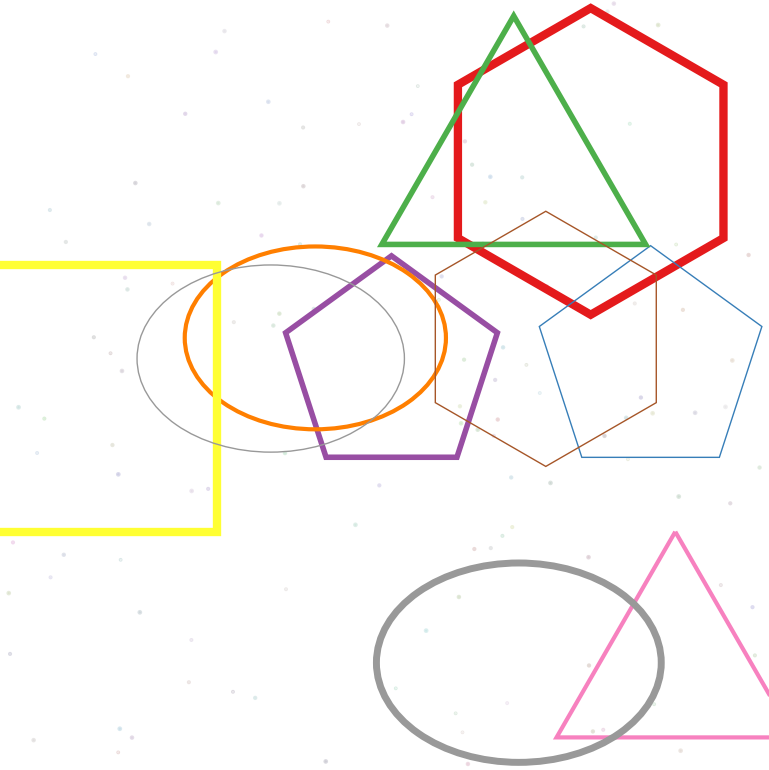[{"shape": "hexagon", "thickness": 3, "radius": 1.0, "center": [0.767, 0.79]}, {"shape": "pentagon", "thickness": 0.5, "radius": 0.76, "center": [0.845, 0.529]}, {"shape": "triangle", "thickness": 2, "radius": 0.99, "center": [0.667, 0.781]}, {"shape": "pentagon", "thickness": 2, "radius": 0.72, "center": [0.508, 0.523]}, {"shape": "oval", "thickness": 1.5, "radius": 0.85, "center": [0.41, 0.561]}, {"shape": "square", "thickness": 3, "radius": 0.87, "center": [0.108, 0.482]}, {"shape": "hexagon", "thickness": 0.5, "radius": 0.83, "center": [0.709, 0.56]}, {"shape": "triangle", "thickness": 1.5, "radius": 0.89, "center": [0.877, 0.131]}, {"shape": "oval", "thickness": 0.5, "radius": 0.87, "center": [0.352, 0.534]}, {"shape": "oval", "thickness": 2.5, "radius": 0.92, "center": [0.674, 0.139]}]